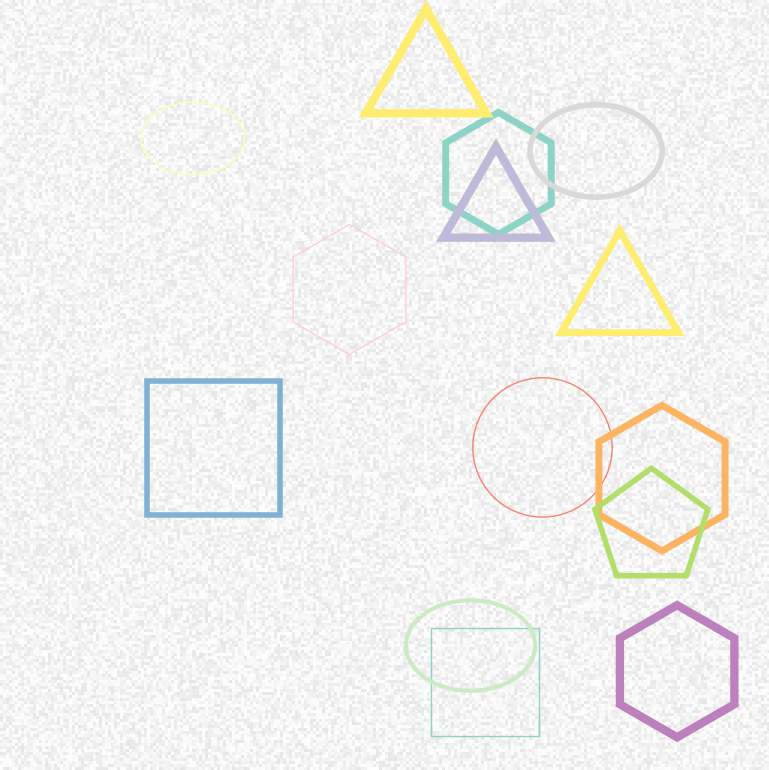[{"shape": "square", "thickness": 0.5, "radius": 0.35, "center": [0.63, 0.115]}, {"shape": "hexagon", "thickness": 2.5, "radius": 0.4, "center": [0.647, 0.775]}, {"shape": "oval", "thickness": 0.5, "radius": 0.34, "center": [0.251, 0.82]}, {"shape": "triangle", "thickness": 3, "radius": 0.39, "center": [0.644, 0.731]}, {"shape": "circle", "thickness": 0.5, "radius": 0.45, "center": [0.705, 0.419]}, {"shape": "square", "thickness": 2, "radius": 0.43, "center": [0.277, 0.418]}, {"shape": "hexagon", "thickness": 2.5, "radius": 0.47, "center": [0.86, 0.379]}, {"shape": "pentagon", "thickness": 2, "radius": 0.39, "center": [0.846, 0.315]}, {"shape": "hexagon", "thickness": 0.5, "radius": 0.42, "center": [0.454, 0.624]}, {"shape": "oval", "thickness": 2, "radius": 0.43, "center": [0.774, 0.804]}, {"shape": "hexagon", "thickness": 3, "radius": 0.43, "center": [0.879, 0.128]}, {"shape": "oval", "thickness": 1.5, "radius": 0.42, "center": [0.611, 0.162]}, {"shape": "triangle", "thickness": 3, "radius": 0.45, "center": [0.553, 0.898]}, {"shape": "triangle", "thickness": 2.5, "radius": 0.44, "center": [0.805, 0.612]}]